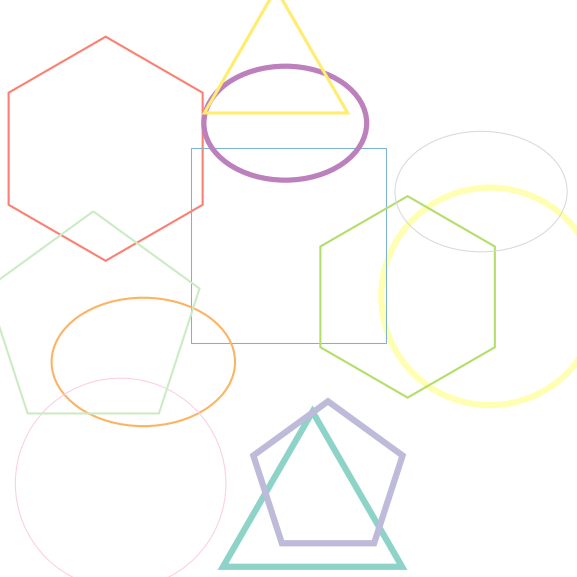[{"shape": "triangle", "thickness": 3, "radius": 0.9, "center": [0.541, 0.107]}, {"shape": "circle", "thickness": 3, "radius": 0.94, "center": [0.849, 0.486]}, {"shape": "pentagon", "thickness": 3, "radius": 0.68, "center": [0.568, 0.168]}, {"shape": "hexagon", "thickness": 1, "radius": 0.97, "center": [0.183, 0.742]}, {"shape": "square", "thickness": 0.5, "radius": 0.84, "center": [0.5, 0.574]}, {"shape": "oval", "thickness": 1, "radius": 0.79, "center": [0.248, 0.372]}, {"shape": "hexagon", "thickness": 1, "radius": 0.87, "center": [0.706, 0.485]}, {"shape": "circle", "thickness": 0.5, "radius": 0.91, "center": [0.209, 0.162]}, {"shape": "oval", "thickness": 0.5, "radius": 0.75, "center": [0.833, 0.667]}, {"shape": "oval", "thickness": 2.5, "radius": 0.7, "center": [0.494, 0.786]}, {"shape": "pentagon", "thickness": 1, "radius": 0.97, "center": [0.162, 0.44]}, {"shape": "triangle", "thickness": 1.5, "radius": 0.72, "center": [0.478, 0.875]}]